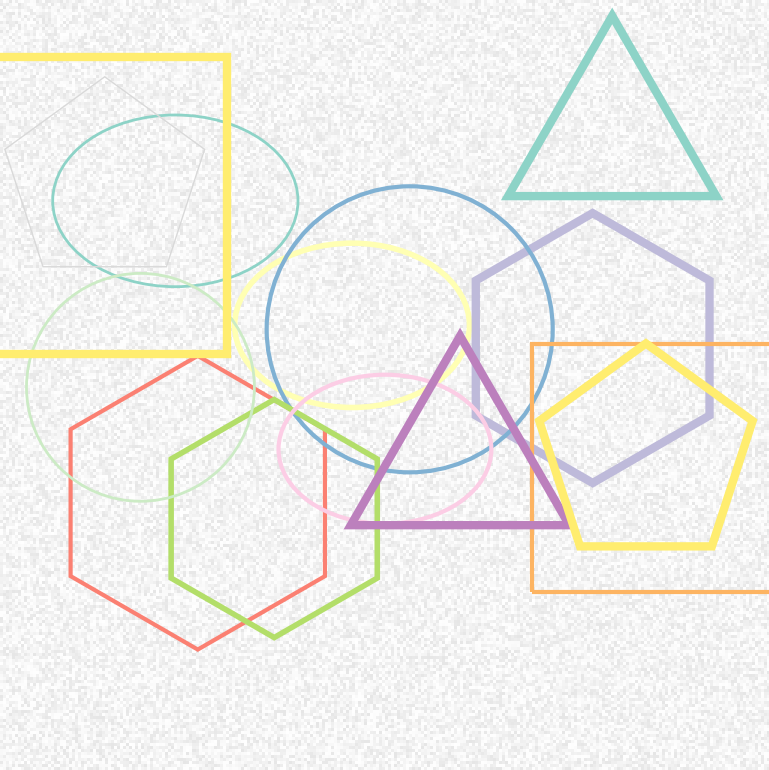[{"shape": "triangle", "thickness": 3, "radius": 0.78, "center": [0.795, 0.823]}, {"shape": "oval", "thickness": 1, "radius": 0.8, "center": [0.228, 0.739]}, {"shape": "oval", "thickness": 2, "radius": 0.76, "center": [0.457, 0.577]}, {"shape": "hexagon", "thickness": 3, "radius": 0.88, "center": [0.77, 0.548]}, {"shape": "hexagon", "thickness": 1.5, "radius": 0.95, "center": [0.257, 0.347]}, {"shape": "circle", "thickness": 1.5, "radius": 0.93, "center": [0.532, 0.572]}, {"shape": "square", "thickness": 1.5, "radius": 0.81, "center": [0.852, 0.392]}, {"shape": "hexagon", "thickness": 2, "radius": 0.77, "center": [0.356, 0.327]}, {"shape": "oval", "thickness": 1.5, "radius": 0.69, "center": [0.5, 0.417]}, {"shape": "pentagon", "thickness": 0.5, "radius": 0.68, "center": [0.136, 0.764]}, {"shape": "triangle", "thickness": 3, "radius": 0.82, "center": [0.597, 0.4]}, {"shape": "circle", "thickness": 1, "radius": 0.74, "center": [0.182, 0.497]}, {"shape": "pentagon", "thickness": 3, "radius": 0.73, "center": [0.839, 0.408]}, {"shape": "square", "thickness": 3, "radius": 0.96, "center": [0.102, 0.733]}]